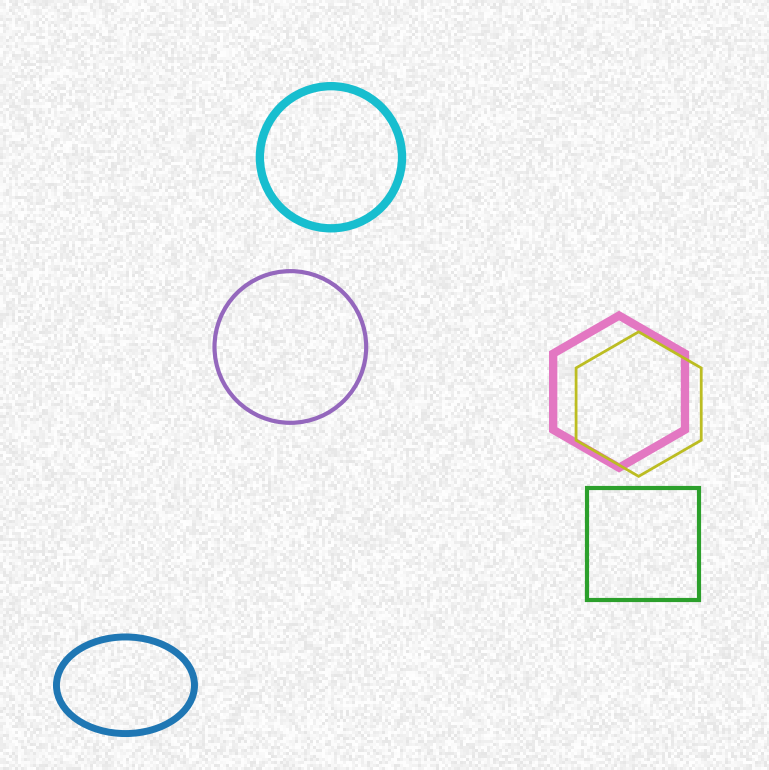[{"shape": "oval", "thickness": 2.5, "radius": 0.45, "center": [0.163, 0.11]}, {"shape": "square", "thickness": 1.5, "radius": 0.36, "center": [0.835, 0.294]}, {"shape": "circle", "thickness": 1.5, "radius": 0.49, "center": [0.377, 0.549]}, {"shape": "hexagon", "thickness": 3, "radius": 0.49, "center": [0.804, 0.491]}, {"shape": "hexagon", "thickness": 1, "radius": 0.47, "center": [0.829, 0.475]}, {"shape": "circle", "thickness": 3, "radius": 0.46, "center": [0.43, 0.796]}]